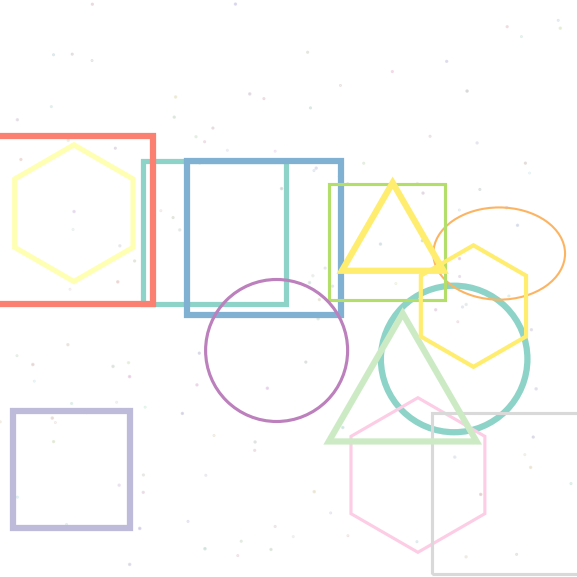[{"shape": "circle", "thickness": 3, "radius": 0.63, "center": [0.786, 0.378]}, {"shape": "square", "thickness": 2.5, "radius": 0.62, "center": [0.371, 0.596]}, {"shape": "hexagon", "thickness": 2.5, "radius": 0.59, "center": [0.128, 0.63]}, {"shape": "square", "thickness": 3, "radius": 0.51, "center": [0.124, 0.186]}, {"shape": "square", "thickness": 3, "radius": 0.73, "center": [0.119, 0.618]}, {"shape": "square", "thickness": 3, "radius": 0.67, "center": [0.457, 0.587]}, {"shape": "oval", "thickness": 1, "radius": 0.57, "center": [0.864, 0.56]}, {"shape": "square", "thickness": 1.5, "radius": 0.5, "center": [0.67, 0.58]}, {"shape": "hexagon", "thickness": 1.5, "radius": 0.67, "center": [0.724, 0.177]}, {"shape": "square", "thickness": 1.5, "radius": 0.7, "center": [0.886, 0.144]}, {"shape": "circle", "thickness": 1.5, "radius": 0.61, "center": [0.479, 0.392]}, {"shape": "triangle", "thickness": 3, "radius": 0.74, "center": [0.697, 0.309]}, {"shape": "triangle", "thickness": 3, "radius": 0.51, "center": [0.68, 0.581]}, {"shape": "hexagon", "thickness": 2, "radius": 0.53, "center": [0.82, 0.469]}]